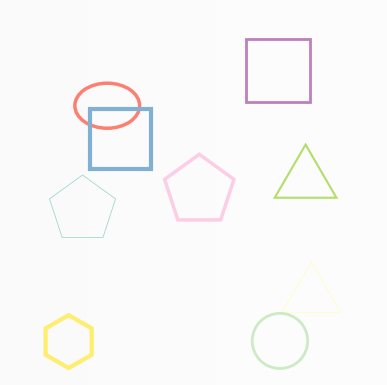[{"shape": "pentagon", "thickness": 0.5, "radius": 0.45, "center": [0.213, 0.456]}, {"shape": "triangle", "thickness": 0.5, "radius": 0.44, "center": [0.804, 0.232]}, {"shape": "oval", "thickness": 2.5, "radius": 0.42, "center": [0.277, 0.725]}, {"shape": "square", "thickness": 3, "radius": 0.39, "center": [0.31, 0.64]}, {"shape": "triangle", "thickness": 1.5, "radius": 0.46, "center": [0.789, 0.532]}, {"shape": "pentagon", "thickness": 2.5, "radius": 0.47, "center": [0.514, 0.505]}, {"shape": "square", "thickness": 2, "radius": 0.41, "center": [0.717, 0.816]}, {"shape": "circle", "thickness": 2, "radius": 0.36, "center": [0.722, 0.114]}, {"shape": "hexagon", "thickness": 3, "radius": 0.34, "center": [0.177, 0.113]}]